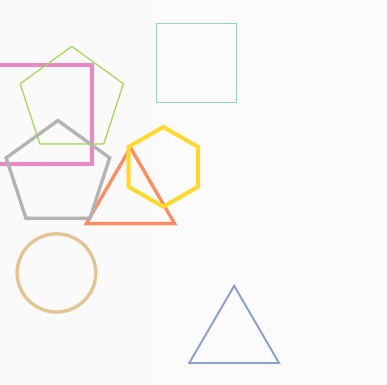[{"shape": "square", "thickness": 0.5, "radius": 0.51, "center": [0.506, 0.837]}, {"shape": "triangle", "thickness": 2.5, "radius": 0.66, "center": [0.337, 0.485]}, {"shape": "triangle", "thickness": 1.5, "radius": 0.67, "center": [0.604, 0.124]}, {"shape": "square", "thickness": 3, "radius": 0.64, "center": [0.11, 0.703]}, {"shape": "pentagon", "thickness": 1, "radius": 0.7, "center": [0.185, 0.739]}, {"shape": "hexagon", "thickness": 3, "radius": 0.52, "center": [0.421, 0.567]}, {"shape": "circle", "thickness": 2.5, "radius": 0.51, "center": [0.146, 0.291]}, {"shape": "pentagon", "thickness": 2.5, "radius": 0.7, "center": [0.15, 0.547]}]